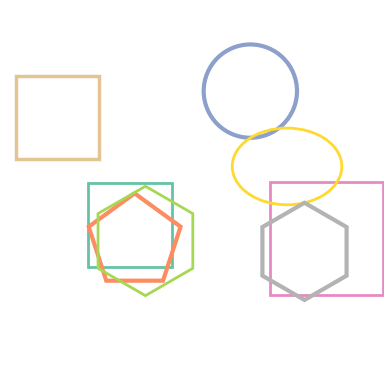[{"shape": "square", "thickness": 2, "radius": 0.55, "center": [0.338, 0.415]}, {"shape": "pentagon", "thickness": 3, "radius": 0.63, "center": [0.35, 0.372]}, {"shape": "circle", "thickness": 3, "radius": 0.61, "center": [0.65, 0.763]}, {"shape": "square", "thickness": 2, "radius": 0.73, "center": [0.849, 0.381]}, {"shape": "hexagon", "thickness": 2, "radius": 0.71, "center": [0.378, 0.374]}, {"shape": "oval", "thickness": 2, "radius": 0.71, "center": [0.746, 0.568]}, {"shape": "square", "thickness": 2.5, "radius": 0.54, "center": [0.15, 0.695]}, {"shape": "hexagon", "thickness": 3, "radius": 0.63, "center": [0.791, 0.347]}]